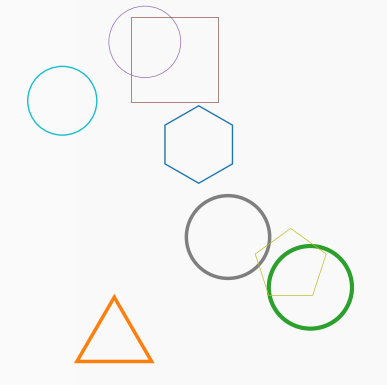[{"shape": "hexagon", "thickness": 1, "radius": 0.5, "center": [0.513, 0.625]}, {"shape": "triangle", "thickness": 2.5, "radius": 0.56, "center": [0.295, 0.117]}, {"shape": "circle", "thickness": 3, "radius": 0.54, "center": [0.801, 0.254]}, {"shape": "circle", "thickness": 0.5, "radius": 0.46, "center": [0.374, 0.891]}, {"shape": "square", "thickness": 0.5, "radius": 0.56, "center": [0.451, 0.845]}, {"shape": "circle", "thickness": 2.5, "radius": 0.54, "center": [0.588, 0.384]}, {"shape": "pentagon", "thickness": 0.5, "radius": 0.48, "center": [0.75, 0.31]}, {"shape": "circle", "thickness": 1, "radius": 0.45, "center": [0.161, 0.738]}]